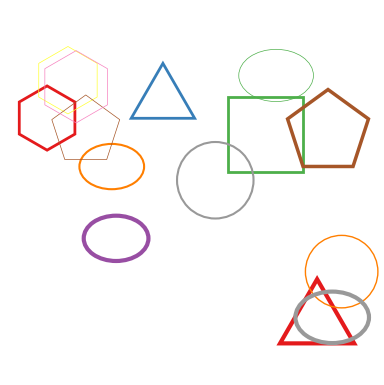[{"shape": "hexagon", "thickness": 2, "radius": 0.42, "center": [0.122, 0.693]}, {"shape": "triangle", "thickness": 3, "radius": 0.56, "center": [0.824, 0.164]}, {"shape": "triangle", "thickness": 2, "radius": 0.48, "center": [0.423, 0.74]}, {"shape": "oval", "thickness": 0.5, "radius": 0.48, "center": [0.717, 0.804]}, {"shape": "square", "thickness": 2, "radius": 0.49, "center": [0.691, 0.652]}, {"shape": "oval", "thickness": 3, "radius": 0.42, "center": [0.302, 0.381]}, {"shape": "oval", "thickness": 1.5, "radius": 0.42, "center": [0.29, 0.567]}, {"shape": "circle", "thickness": 1, "radius": 0.47, "center": [0.887, 0.294]}, {"shape": "hexagon", "thickness": 0.5, "radius": 0.44, "center": [0.176, 0.792]}, {"shape": "pentagon", "thickness": 2.5, "radius": 0.55, "center": [0.852, 0.657]}, {"shape": "pentagon", "thickness": 0.5, "radius": 0.46, "center": [0.223, 0.661]}, {"shape": "hexagon", "thickness": 0.5, "radius": 0.47, "center": [0.198, 0.775]}, {"shape": "oval", "thickness": 3, "radius": 0.48, "center": [0.863, 0.176]}, {"shape": "circle", "thickness": 1.5, "radius": 0.5, "center": [0.559, 0.532]}]